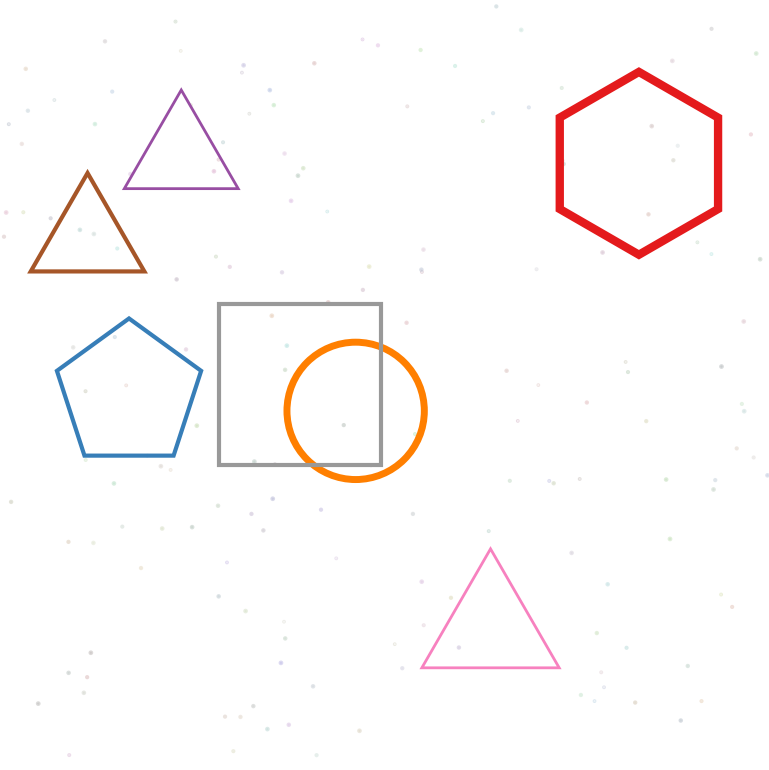[{"shape": "hexagon", "thickness": 3, "radius": 0.59, "center": [0.83, 0.788]}, {"shape": "pentagon", "thickness": 1.5, "radius": 0.49, "center": [0.168, 0.488]}, {"shape": "triangle", "thickness": 1, "radius": 0.43, "center": [0.235, 0.798]}, {"shape": "circle", "thickness": 2.5, "radius": 0.45, "center": [0.462, 0.466]}, {"shape": "triangle", "thickness": 1.5, "radius": 0.43, "center": [0.114, 0.69]}, {"shape": "triangle", "thickness": 1, "radius": 0.51, "center": [0.637, 0.184]}, {"shape": "square", "thickness": 1.5, "radius": 0.52, "center": [0.39, 0.501]}]